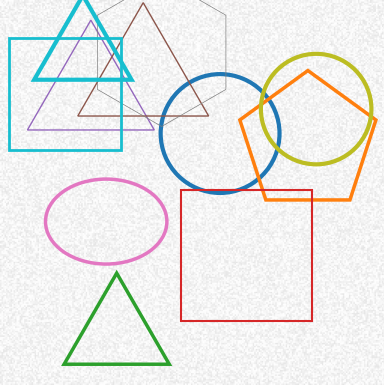[{"shape": "circle", "thickness": 3, "radius": 0.77, "center": [0.572, 0.653]}, {"shape": "pentagon", "thickness": 2.5, "radius": 0.93, "center": [0.8, 0.631]}, {"shape": "triangle", "thickness": 2.5, "radius": 0.79, "center": [0.303, 0.133]}, {"shape": "square", "thickness": 1.5, "radius": 0.85, "center": [0.64, 0.337]}, {"shape": "triangle", "thickness": 1, "radius": 0.95, "center": [0.236, 0.758]}, {"shape": "triangle", "thickness": 1, "radius": 0.98, "center": [0.372, 0.797]}, {"shape": "oval", "thickness": 2.5, "radius": 0.79, "center": [0.276, 0.424]}, {"shape": "hexagon", "thickness": 0.5, "radius": 0.96, "center": [0.42, 0.864]}, {"shape": "circle", "thickness": 3, "radius": 0.72, "center": [0.821, 0.717]}, {"shape": "triangle", "thickness": 3, "radius": 0.73, "center": [0.215, 0.866]}, {"shape": "square", "thickness": 2, "radius": 0.73, "center": [0.17, 0.755]}]